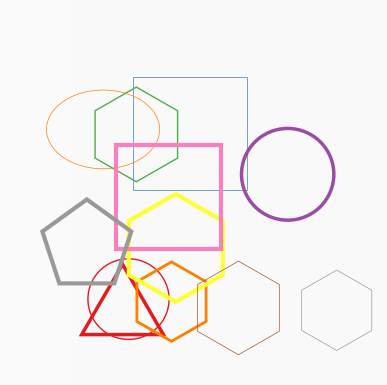[{"shape": "circle", "thickness": 1, "radius": 0.52, "center": [0.332, 0.223]}, {"shape": "triangle", "thickness": 2.5, "radius": 0.61, "center": [0.316, 0.192]}, {"shape": "square", "thickness": 0.5, "radius": 0.73, "center": [0.49, 0.654]}, {"shape": "hexagon", "thickness": 1, "radius": 0.61, "center": [0.352, 0.651]}, {"shape": "circle", "thickness": 2.5, "radius": 0.6, "center": [0.742, 0.547]}, {"shape": "hexagon", "thickness": 2, "radius": 0.52, "center": [0.443, 0.217]}, {"shape": "oval", "thickness": 0.5, "radius": 0.73, "center": [0.266, 0.664]}, {"shape": "hexagon", "thickness": 3, "radius": 0.7, "center": [0.454, 0.356]}, {"shape": "hexagon", "thickness": 0.5, "radius": 0.61, "center": [0.615, 0.2]}, {"shape": "square", "thickness": 3, "radius": 0.68, "center": [0.435, 0.488]}, {"shape": "pentagon", "thickness": 3, "radius": 0.6, "center": [0.224, 0.361]}, {"shape": "hexagon", "thickness": 0.5, "radius": 0.52, "center": [0.869, 0.194]}]